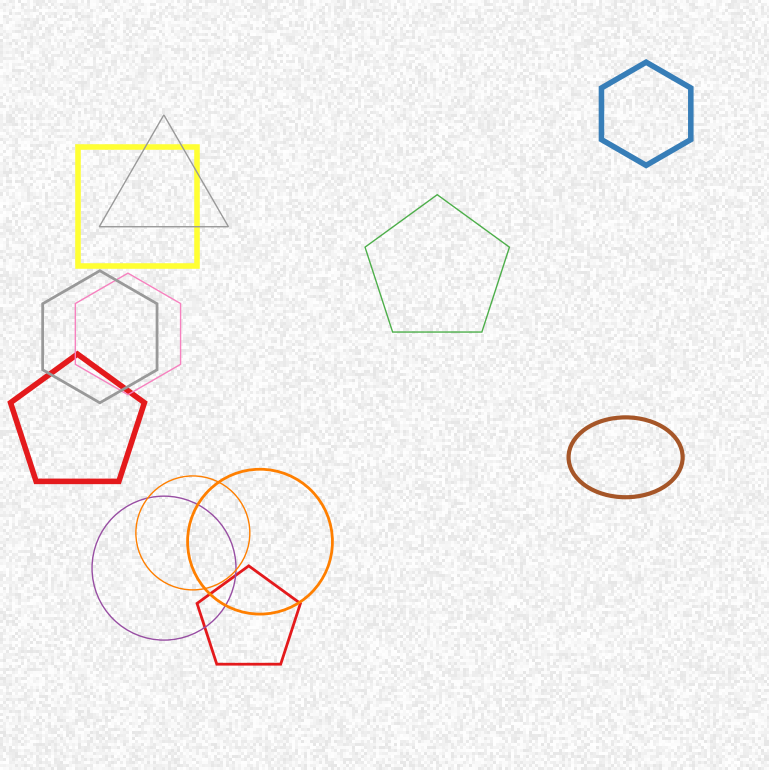[{"shape": "pentagon", "thickness": 2, "radius": 0.46, "center": [0.101, 0.449]}, {"shape": "pentagon", "thickness": 1, "radius": 0.35, "center": [0.323, 0.195]}, {"shape": "hexagon", "thickness": 2, "radius": 0.33, "center": [0.839, 0.852]}, {"shape": "pentagon", "thickness": 0.5, "radius": 0.49, "center": [0.568, 0.649]}, {"shape": "circle", "thickness": 0.5, "radius": 0.47, "center": [0.213, 0.262]}, {"shape": "circle", "thickness": 1, "radius": 0.47, "center": [0.338, 0.297]}, {"shape": "circle", "thickness": 0.5, "radius": 0.37, "center": [0.25, 0.308]}, {"shape": "square", "thickness": 2, "radius": 0.38, "center": [0.178, 0.732]}, {"shape": "oval", "thickness": 1.5, "radius": 0.37, "center": [0.812, 0.406]}, {"shape": "hexagon", "thickness": 0.5, "radius": 0.39, "center": [0.166, 0.566]}, {"shape": "triangle", "thickness": 0.5, "radius": 0.48, "center": [0.213, 0.754]}, {"shape": "hexagon", "thickness": 1, "radius": 0.43, "center": [0.13, 0.563]}]